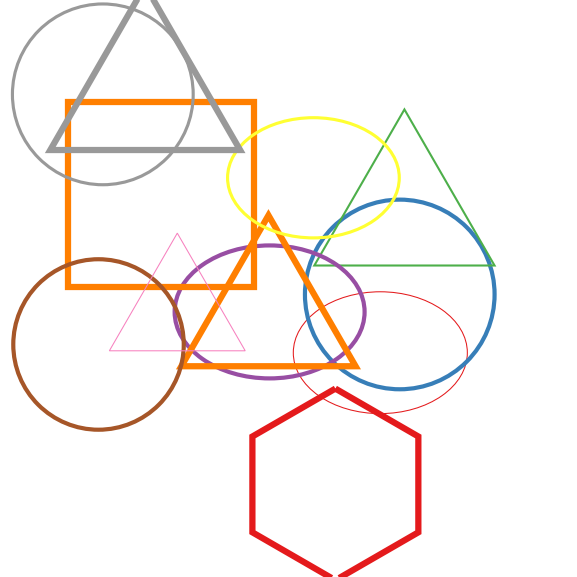[{"shape": "hexagon", "thickness": 3, "radius": 0.83, "center": [0.581, 0.16]}, {"shape": "oval", "thickness": 0.5, "radius": 0.75, "center": [0.659, 0.388]}, {"shape": "circle", "thickness": 2, "radius": 0.82, "center": [0.692, 0.489]}, {"shape": "triangle", "thickness": 1, "radius": 0.9, "center": [0.7, 0.629]}, {"shape": "oval", "thickness": 2, "radius": 0.82, "center": [0.467, 0.459]}, {"shape": "square", "thickness": 3, "radius": 0.8, "center": [0.279, 0.663]}, {"shape": "triangle", "thickness": 3, "radius": 0.87, "center": [0.465, 0.452]}, {"shape": "oval", "thickness": 1.5, "radius": 0.74, "center": [0.543, 0.691]}, {"shape": "circle", "thickness": 2, "radius": 0.74, "center": [0.171, 0.403]}, {"shape": "triangle", "thickness": 0.5, "radius": 0.68, "center": [0.307, 0.46]}, {"shape": "circle", "thickness": 1.5, "radius": 0.78, "center": [0.178, 0.836]}, {"shape": "triangle", "thickness": 3, "radius": 0.95, "center": [0.251, 0.834]}]